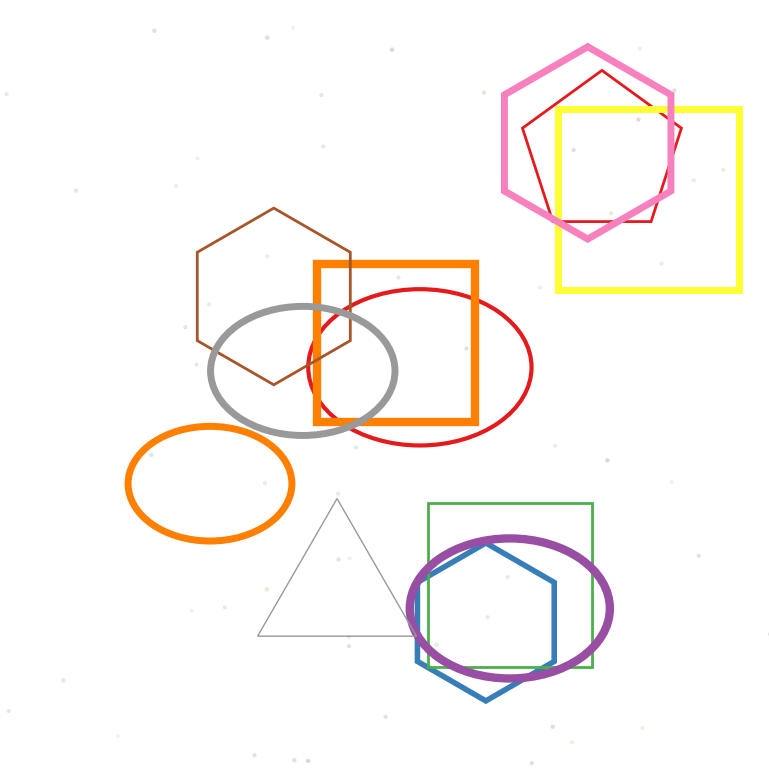[{"shape": "oval", "thickness": 1.5, "radius": 0.72, "center": [0.545, 0.523]}, {"shape": "pentagon", "thickness": 1, "radius": 0.54, "center": [0.782, 0.8]}, {"shape": "hexagon", "thickness": 2, "radius": 0.51, "center": [0.631, 0.192]}, {"shape": "square", "thickness": 1, "radius": 0.53, "center": [0.662, 0.241]}, {"shape": "oval", "thickness": 3, "radius": 0.65, "center": [0.662, 0.21]}, {"shape": "square", "thickness": 3, "radius": 0.51, "center": [0.514, 0.554]}, {"shape": "oval", "thickness": 2.5, "radius": 0.53, "center": [0.273, 0.372]}, {"shape": "square", "thickness": 2.5, "radius": 0.59, "center": [0.842, 0.741]}, {"shape": "hexagon", "thickness": 1, "radius": 0.57, "center": [0.356, 0.615]}, {"shape": "hexagon", "thickness": 2.5, "radius": 0.62, "center": [0.763, 0.814]}, {"shape": "triangle", "thickness": 0.5, "radius": 0.6, "center": [0.438, 0.233]}, {"shape": "oval", "thickness": 2.5, "radius": 0.6, "center": [0.393, 0.518]}]